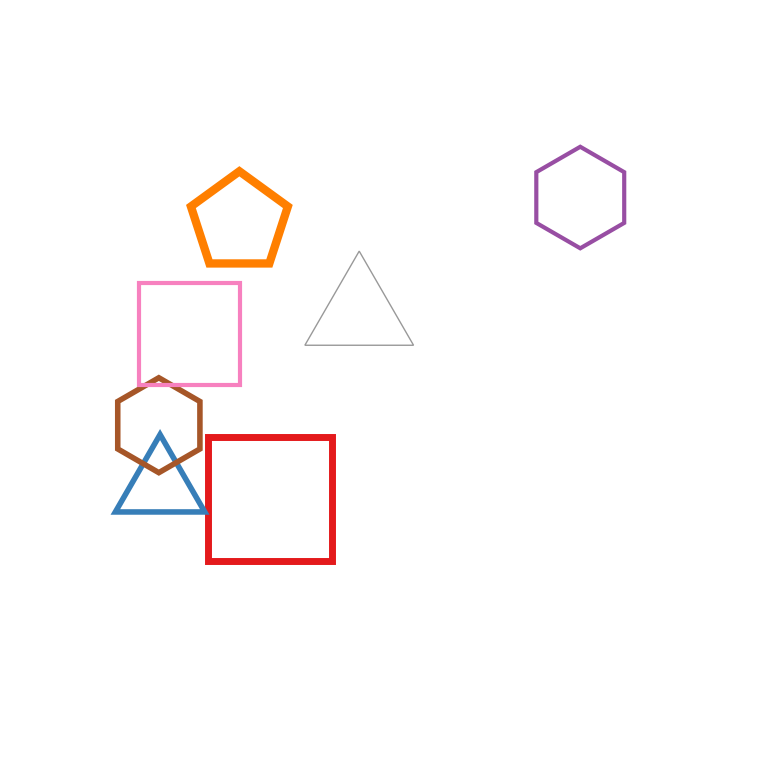[{"shape": "square", "thickness": 2.5, "radius": 0.4, "center": [0.35, 0.352]}, {"shape": "triangle", "thickness": 2, "radius": 0.34, "center": [0.208, 0.369]}, {"shape": "hexagon", "thickness": 1.5, "radius": 0.33, "center": [0.754, 0.743]}, {"shape": "pentagon", "thickness": 3, "radius": 0.33, "center": [0.311, 0.711]}, {"shape": "hexagon", "thickness": 2, "radius": 0.31, "center": [0.206, 0.448]}, {"shape": "square", "thickness": 1.5, "radius": 0.33, "center": [0.246, 0.566]}, {"shape": "triangle", "thickness": 0.5, "radius": 0.41, "center": [0.467, 0.592]}]